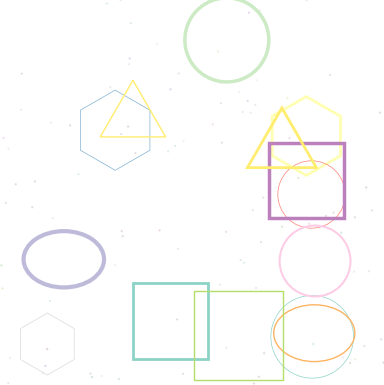[{"shape": "square", "thickness": 2, "radius": 0.49, "center": [0.442, 0.167]}, {"shape": "circle", "thickness": 0.5, "radius": 0.54, "center": [0.811, 0.125]}, {"shape": "hexagon", "thickness": 2, "radius": 0.51, "center": [0.796, 0.647]}, {"shape": "oval", "thickness": 3, "radius": 0.52, "center": [0.166, 0.327]}, {"shape": "circle", "thickness": 0.5, "radius": 0.44, "center": [0.809, 0.495]}, {"shape": "hexagon", "thickness": 0.5, "radius": 0.52, "center": [0.299, 0.662]}, {"shape": "oval", "thickness": 1, "radius": 0.53, "center": [0.816, 0.135]}, {"shape": "square", "thickness": 1, "radius": 0.58, "center": [0.62, 0.129]}, {"shape": "circle", "thickness": 1.5, "radius": 0.46, "center": [0.818, 0.322]}, {"shape": "hexagon", "thickness": 0.5, "radius": 0.4, "center": [0.123, 0.106]}, {"shape": "square", "thickness": 2.5, "radius": 0.49, "center": [0.795, 0.532]}, {"shape": "circle", "thickness": 2.5, "radius": 0.55, "center": [0.589, 0.896]}, {"shape": "triangle", "thickness": 1, "radius": 0.49, "center": [0.345, 0.693]}, {"shape": "triangle", "thickness": 2, "radius": 0.52, "center": [0.732, 0.616]}]